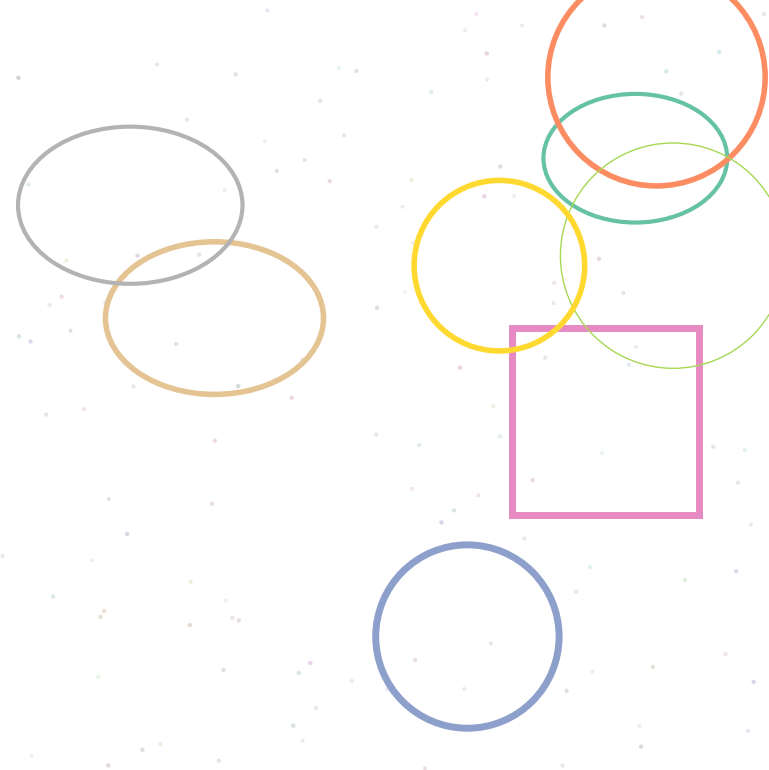[{"shape": "oval", "thickness": 1.5, "radius": 0.6, "center": [0.825, 0.795]}, {"shape": "circle", "thickness": 2, "radius": 0.71, "center": [0.853, 0.9]}, {"shape": "circle", "thickness": 2.5, "radius": 0.6, "center": [0.607, 0.173]}, {"shape": "square", "thickness": 2.5, "radius": 0.61, "center": [0.786, 0.452]}, {"shape": "circle", "thickness": 0.5, "radius": 0.73, "center": [0.874, 0.668]}, {"shape": "circle", "thickness": 2, "radius": 0.55, "center": [0.649, 0.655]}, {"shape": "oval", "thickness": 2, "radius": 0.71, "center": [0.279, 0.587]}, {"shape": "oval", "thickness": 1.5, "radius": 0.73, "center": [0.169, 0.733]}]